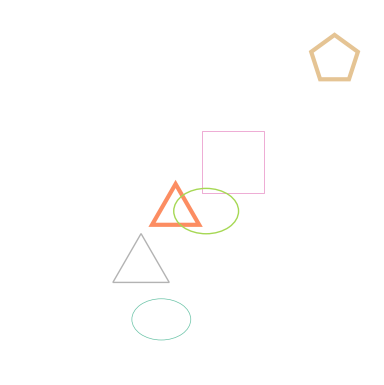[{"shape": "oval", "thickness": 0.5, "radius": 0.38, "center": [0.419, 0.17]}, {"shape": "triangle", "thickness": 3, "radius": 0.35, "center": [0.456, 0.451]}, {"shape": "square", "thickness": 0.5, "radius": 0.4, "center": [0.606, 0.58]}, {"shape": "oval", "thickness": 1, "radius": 0.42, "center": [0.535, 0.452]}, {"shape": "pentagon", "thickness": 3, "radius": 0.32, "center": [0.869, 0.846]}, {"shape": "triangle", "thickness": 1, "radius": 0.42, "center": [0.366, 0.309]}]